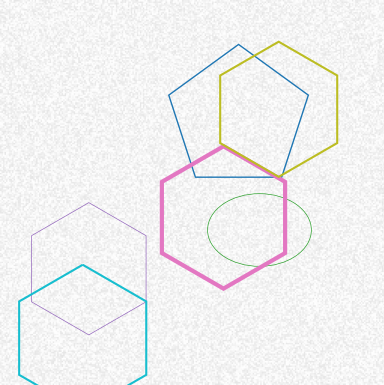[{"shape": "pentagon", "thickness": 1, "radius": 0.95, "center": [0.62, 0.694]}, {"shape": "oval", "thickness": 0.5, "radius": 0.67, "center": [0.674, 0.403]}, {"shape": "hexagon", "thickness": 0.5, "radius": 0.86, "center": [0.231, 0.302]}, {"shape": "hexagon", "thickness": 3, "radius": 0.92, "center": [0.581, 0.435]}, {"shape": "hexagon", "thickness": 1.5, "radius": 0.88, "center": [0.724, 0.716]}, {"shape": "hexagon", "thickness": 1.5, "radius": 0.95, "center": [0.215, 0.122]}]